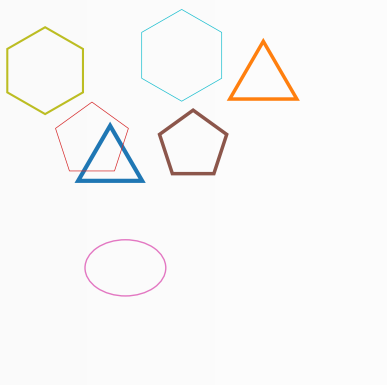[{"shape": "triangle", "thickness": 3, "radius": 0.48, "center": [0.284, 0.578]}, {"shape": "triangle", "thickness": 2.5, "radius": 0.5, "center": [0.679, 0.793]}, {"shape": "pentagon", "thickness": 0.5, "radius": 0.49, "center": [0.237, 0.636]}, {"shape": "pentagon", "thickness": 2.5, "radius": 0.46, "center": [0.498, 0.623]}, {"shape": "oval", "thickness": 1, "radius": 0.52, "center": [0.324, 0.304]}, {"shape": "hexagon", "thickness": 1.5, "radius": 0.56, "center": [0.116, 0.816]}, {"shape": "hexagon", "thickness": 0.5, "radius": 0.6, "center": [0.469, 0.856]}]